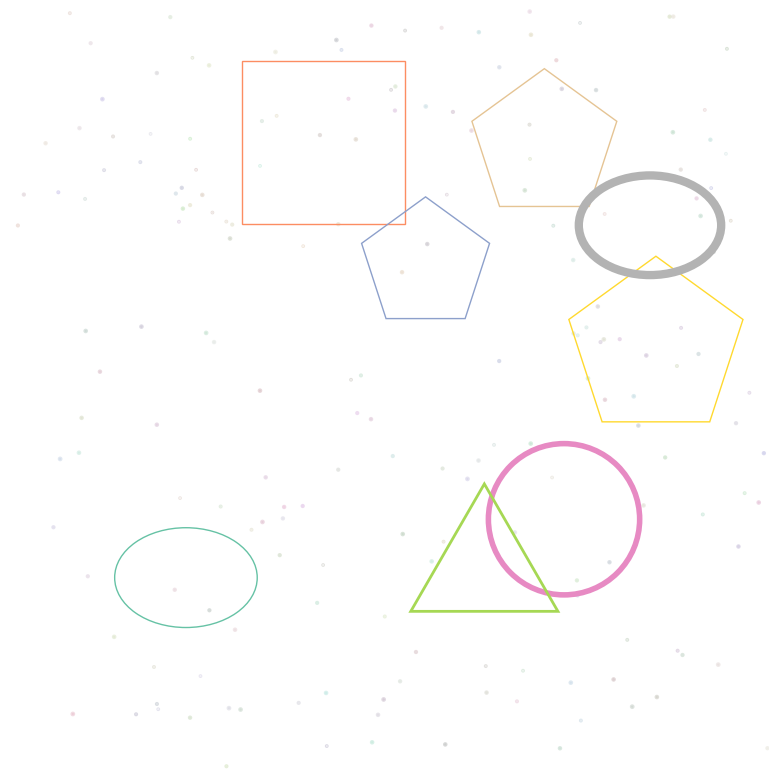[{"shape": "oval", "thickness": 0.5, "radius": 0.46, "center": [0.241, 0.25]}, {"shape": "square", "thickness": 0.5, "radius": 0.53, "center": [0.42, 0.815]}, {"shape": "pentagon", "thickness": 0.5, "radius": 0.44, "center": [0.553, 0.657]}, {"shape": "circle", "thickness": 2, "radius": 0.49, "center": [0.732, 0.326]}, {"shape": "triangle", "thickness": 1, "radius": 0.55, "center": [0.629, 0.261]}, {"shape": "pentagon", "thickness": 0.5, "radius": 0.59, "center": [0.852, 0.548]}, {"shape": "pentagon", "thickness": 0.5, "radius": 0.49, "center": [0.707, 0.812]}, {"shape": "oval", "thickness": 3, "radius": 0.46, "center": [0.844, 0.707]}]